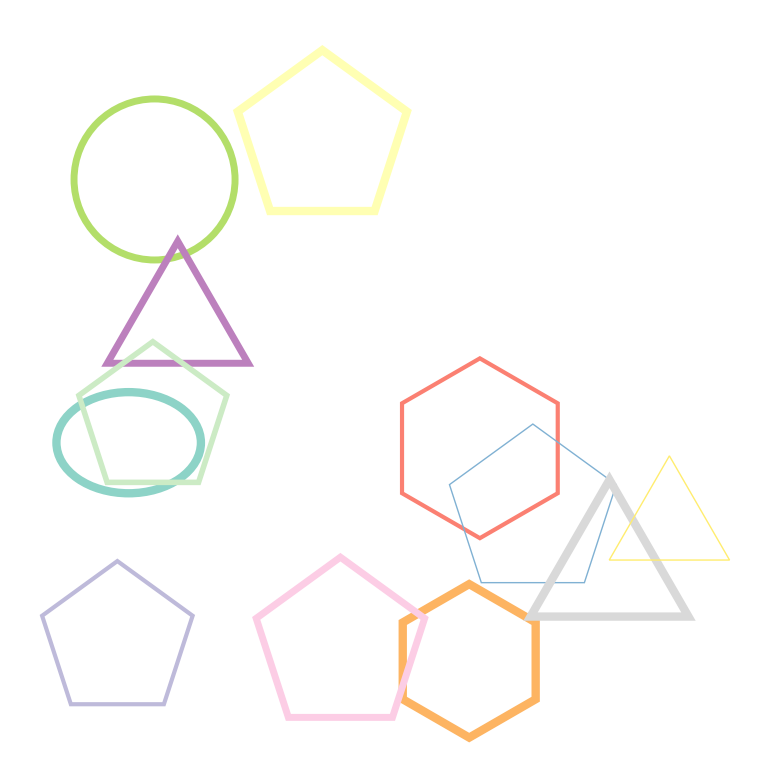[{"shape": "oval", "thickness": 3, "radius": 0.47, "center": [0.167, 0.425]}, {"shape": "pentagon", "thickness": 3, "radius": 0.58, "center": [0.419, 0.819]}, {"shape": "pentagon", "thickness": 1.5, "radius": 0.51, "center": [0.152, 0.169]}, {"shape": "hexagon", "thickness": 1.5, "radius": 0.58, "center": [0.623, 0.418]}, {"shape": "pentagon", "thickness": 0.5, "radius": 0.57, "center": [0.692, 0.335]}, {"shape": "hexagon", "thickness": 3, "radius": 0.5, "center": [0.609, 0.142]}, {"shape": "circle", "thickness": 2.5, "radius": 0.52, "center": [0.201, 0.767]}, {"shape": "pentagon", "thickness": 2.5, "radius": 0.57, "center": [0.442, 0.161]}, {"shape": "triangle", "thickness": 3, "radius": 0.59, "center": [0.792, 0.258]}, {"shape": "triangle", "thickness": 2.5, "radius": 0.53, "center": [0.231, 0.581]}, {"shape": "pentagon", "thickness": 2, "radius": 0.5, "center": [0.198, 0.455]}, {"shape": "triangle", "thickness": 0.5, "radius": 0.45, "center": [0.869, 0.318]}]